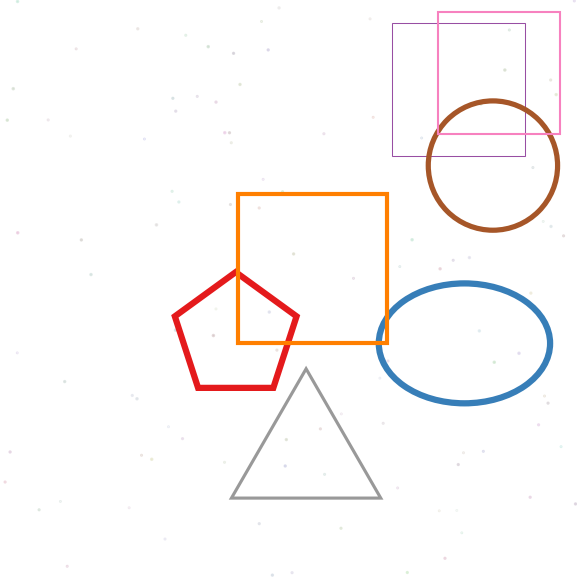[{"shape": "pentagon", "thickness": 3, "radius": 0.55, "center": [0.408, 0.417]}, {"shape": "oval", "thickness": 3, "radius": 0.74, "center": [0.804, 0.405]}, {"shape": "square", "thickness": 0.5, "radius": 0.58, "center": [0.794, 0.844]}, {"shape": "square", "thickness": 2, "radius": 0.64, "center": [0.541, 0.535]}, {"shape": "circle", "thickness": 2.5, "radius": 0.56, "center": [0.854, 0.712]}, {"shape": "square", "thickness": 1, "radius": 0.53, "center": [0.864, 0.873]}, {"shape": "triangle", "thickness": 1.5, "radius": 0.75, "center": [0.53, 0.211]}]